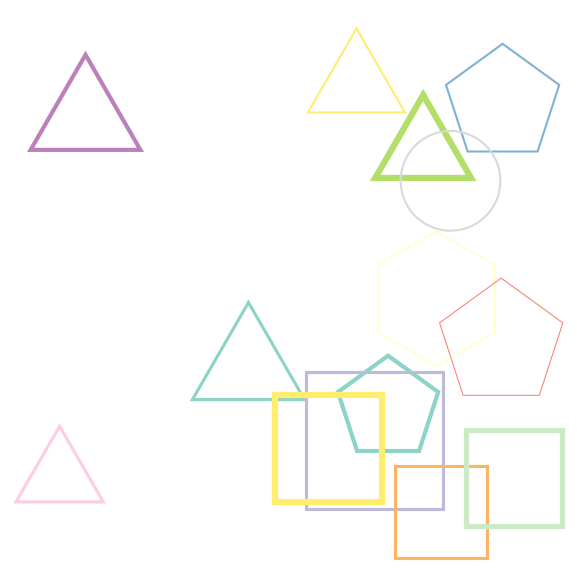[{"shape": "pentagon", "thickness": 2, "radius": 0.46, "center": [0.672, 0.292]}, {"shape": "triangle", "thickness": 1.5, "radius": 0.56, "center": [0.43, 0.363]}, {"shape": "hexagon", "thickness": 0.5, "radius": 0.58, "center": [0.756, 0.482]}, {"shape": "square", "thickness": 1.5, "radius": 0.59, "center": [0.648, 0.236]}, {"shape": "pentagon", "thickness": 0.5, "radius": 0.56, "center": [0.868, 0.405]}, {"shape": "pentagon", "thickness": 1, "radius": 0.52, "center": [0.87, 0.82]}, {"shape": "square", "thickness": 1.5, "radius": 0.4, "center": [0.763, 0.113]}, {"shape": "triangle", "thickness": 3, "radius": 0.48, "center": [0.733, 0.739]}, {"shape": "triangle", "thickness": 1.5, "radius": 0.44, "center": [0.103, 0.174]}, {"shape": "circle", "thickness": 1, "radius": 0.43, "center": [0.78, 0.686]}, {"shape": "triangle", "thickness": 2, "radius": 0.55, "center": [0.148, 0.795]}, {"shape": "square", "thickness": 2.5, "radius": 0.41, "center": [0.89, 0.171]}, {"shape": "square", "thickness": 3, "radius": 0.46, "center": [0.568, 0.222]}, {"shape": "triangle", "thickness": 1, "radius": 0.49, "center": [0.617, 0.853]}]